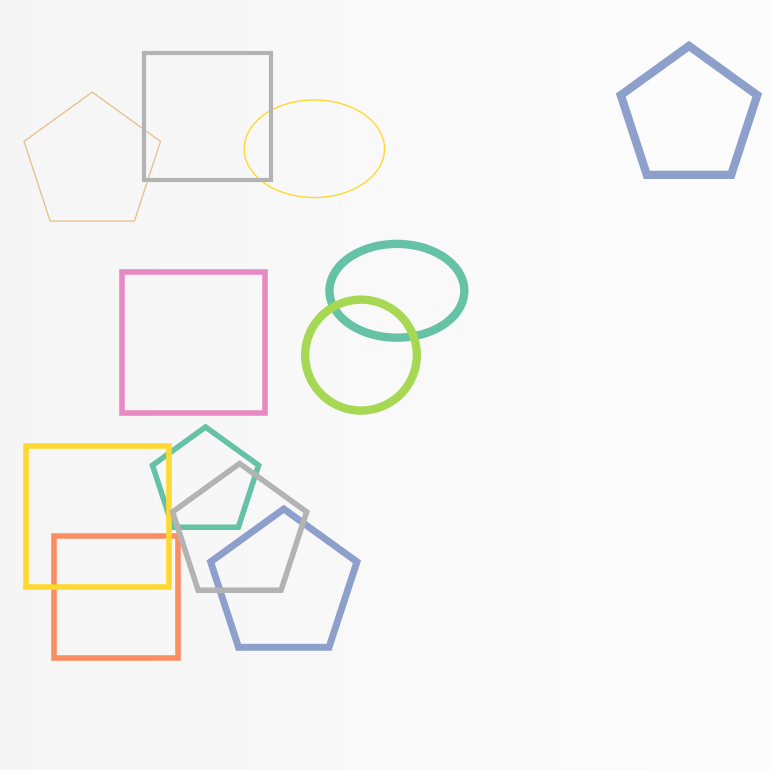[{"shape": "pentagon", "thickness": 2, "radius": 0.36, "center": [0.265, 0.373]}, {"shape": "oval", "thickness": 3, "radius": 0.44, "center": [0.512, 0.622]}, {"shape": "square", "thickness": 2, "radius": 0.4, "center": [0.15, 0.225]}, {"shape": "pentagon", "thickness": 3, "radius": 0.46, "center": [0.889, 0.848]}, {"shape": "pentagon", "thickness": 2.5, "radius": 0.5, "center": [0.366, 0.24]}, {"shape": "square", "thickness": 2, "radius": 0.46, "center": [0.25, 0.555]}, {"shape": "circle", "thickness": 3, "radius": 0.36, "center": [0.466, 0.539]}, {"shape": "oval", "thickness": 0.5, "radius": 0.45, "center": [0.406, 0.807]}, {"shape": "square", "thickness": 2, "radius": 0.46, "center": [0.126, 0.329]}, {"shape": "pentagon", "thickness": 0.5, "radius": 0.46, "center": [0.119, 0.788]}, {"shape": "square", "thickness": 1.5, "radius": 0.41, "center": [0.268, 0.849]}, {"shape": "pentagon", "thickness": 2, "radius": 0.45, "center": [0.309, 0.307]}]